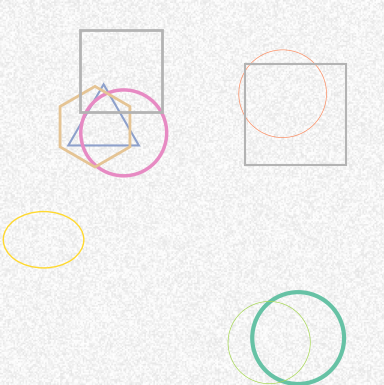[{"shape": "circle", "thickness": 3, "radius": 0.6, "center": [0.774, 0.122]}, {"shape": "circle", "thickness": 0.5, "radius": 0.57, "center": [0.734, 0.757]}, {"shape": "triangle", "thickness": 1.5, "radius": 0.53, "center": [0.269, 0.675]}, {"shape": "circle", "thickness": 2.5, "radius": 0.56, "center": [0.321, 0.655]}, {"shape": "circle", "thickness": 0.5, "radius": 0.53, "center": [0.699, 0.11]}, {"shape": "oval", "thickness": 1, "radius": 0.52, "center": [0.113, 0.377]}, {"shape": "hexagon", "thickness": 2, "radius": 0.52, "center": [0.247, 0.671]}, {"shape": "square", "thickness": 1.5, "radius": 0.66, "center": [0.767, 0.702]}, {"shape": "square", "thickness": 2, "radius": 0.53, "center": [0.314, 0.816]}]